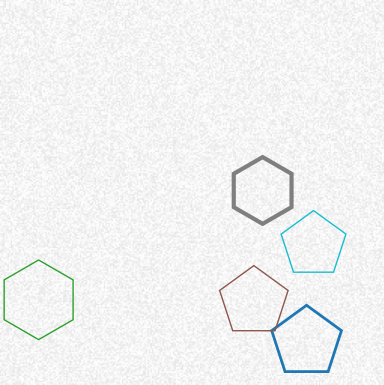[{"shape": "pentagon", "thickness": 2, "radius": 0.48, "center": [0.796, 0.112]}, {"shape": "hexagon", "thickness": 1, "radius": 0.52, "center": [0.1, 0.221]}, {"shape": "pentagon", "thickness": 1, "radius": 0.47, "center": [0.659, 0.217]}, {"shape": "hexagon", "thickness": 3, "radius": 0.43, "center": [0.682, 0.505]}, {"shape": "pentagon", "thickness": 1, "radius": 0.44, "center": [0.814, 0.365]}]